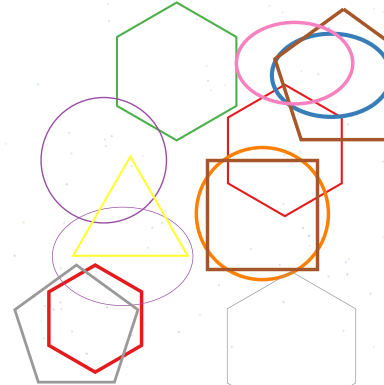[{"shape": "hexagon", "thickness": 2.5, "radius": 0.7, "center": [0.247, 0.172]}, {"shape": "hexagon", "thickness": 1.5, "radius": 0.85, "center": [0.74, 0.609]}, {"shape": "oval", "thickness": 3, "radius": 0.77, "center": [0.861, 0.804]}, {"shape": "hexagon", "thickness": 1.5, "radius": 0.9, "center": [0.459, 0.814]}, {"shape": "circle", "thickness": 1, "radius": 0.81, "center": [0.27, 0.584]}, {"shape": "oval", "thickness": 0.5, "radius": 0.91, "center": [0.318, 0.334]}, {"shape": "circle", "thickness": 2.5, "radius": 0.86, "center": [0.682, 0.445]}, {"shape": "triangle", "thickness": 1.5, "radius": 0.86, "center": [0.339, 0.422]}, {"shape": "square", "thickness": 2.5, "radius": 0.71, "center": [0.68, 0.443]}, {"shape": "pentagon", "thickness": 2.5, "radius": 0.94, "center": [0.892, 0.789]}, {"shape": "oval", "thickness": 2.5, "radius": 0.76, "center": [0.765, 0.836]}, {"shape": "pentagon", "thickness": 2, "radius": 0.84, "center": [0.198, 0.143]}, {"shape": "hexagon", "thickness": 0.5, "radius": 0.96, "center": [0.757, 0.102]}]